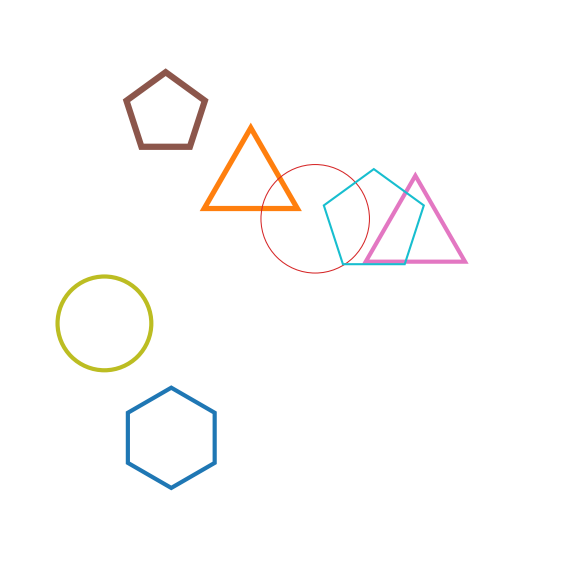[{"shape": "hexagon", "thickness": 2, "radius": 0.43, "center": [0.297, 0.241]}, {"shape": "triangle", "thickness": 2.5, "radius": 0.47, "center": [0.434, 0.685]}, {"shape": "circle", "thickness": 0.5, "radius": 0.47, "center": [0.546, 0.62]}, {"shape": "pentagon", "thickness": 3, "radius": 0.36, "center": [0.287, 0.803]}, {"shape": "triangle", "thickness": 2, "radius": 0.5, "center": [0.719, 0.596]}, {"shape": "circle", "thickness": 2, "radius": 0.41, "center": [0.181, 0.439]}, {"shape": "pentagon", "thickness": 1, "radius": 0.46, "center": [0.647, 0.615]}]